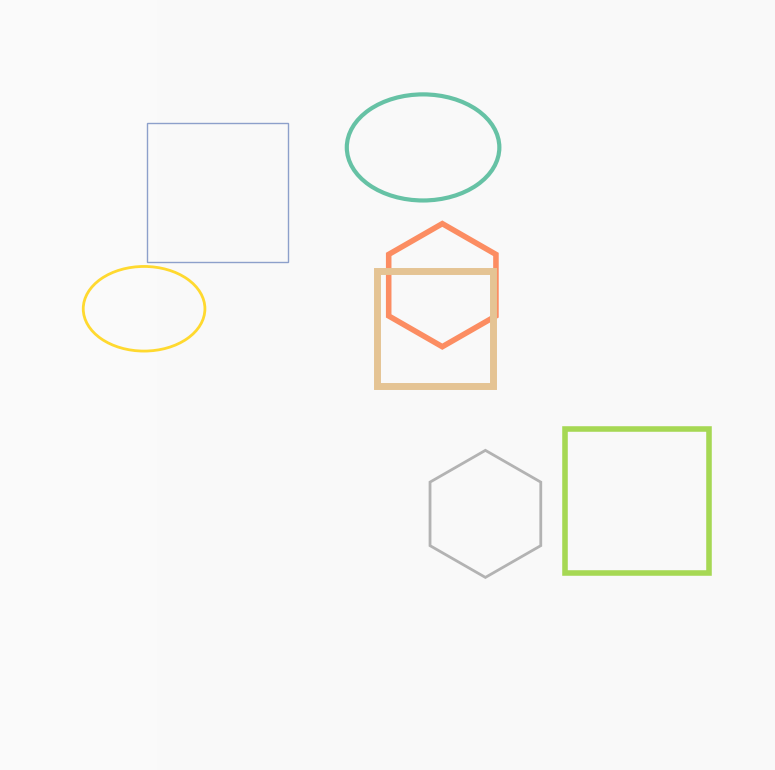[{"shape": "oval", "thickness": 1.5, "radius": 0.49, "center": [0.546, 0.809]}, {"shape": "hexagon", "thickness": 2, "radius": 0.4, "center": [0.571, 0.63]}, {"shape": "square", "thickness": 0.5, "radius": 0.45, "center": [0.281, 0.75]}, {"shape": "square", "thickness": 2, "radius": 0.47, "center": [0.822, 0.35]}, {"shape": "oval", "thickness": 1, "radius": 0.39, "center": [0.186, 0.599]}, {"shape": "square", "thickness": 2.5, "radius": 0.37, "center": [0.562, 0.573]}, {"shape": "hexagon", "thickness": 1, "radius": 0.41, "center": [0.626, 0.333]}]